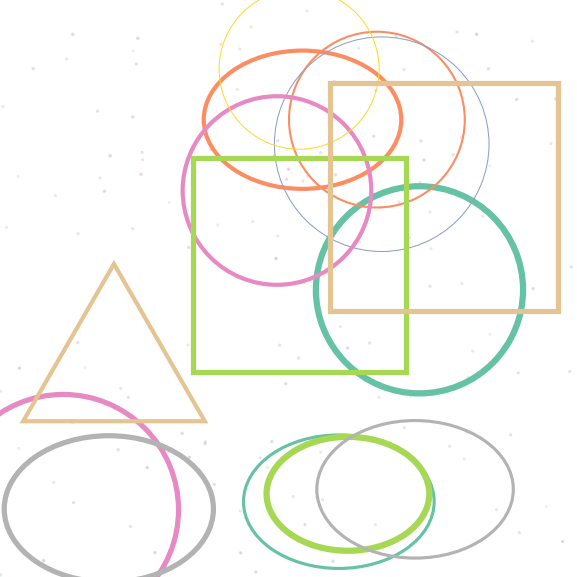[{"shape": "oval", "thickness": 1.5, "radius": 0.83, "center": [0.587, 0.13]}, {"shape": "circle", "thickness": 3, "radius": 0.9, "center": [0.726, 0.497]}, {"shape": "circle", "thickness": 1, "radius": 0.76, "center": [0.653, 0.792]}, {"shape": "oval", "thickness": 2, "radius": 0.86, "center": [0.524, 0.792]}, {"shape": "circle", "thickness": 0.5, "radius": 0.93, "center": [0.661, 0.749]}, {"shape": "circle", "thickness": 2.5, "radius": 1.0, "center": [0.109, 0.116]}, {"shape": "circle", "thickness": 2, "radius": 0.82, "center": [0.48, 0.669]}, {"shape": "oval", "thickness": 3, "radius": 0.7, "center": [0.602, 0.144]}, {"shape": "square", "thickness": 2.5, "radius": 0.92, "center": [0.518, 0.54]}, {"shape": "circle", "thickness": 0.5, "radius": 0.69, "center": [0.518, 0.879]}, {"shape": "square", "thickness": 2.5, "radius": 0.99, "center": [0.769, 0.658]}, {"shape": "triangle", "thickness": 2, "radius": 0.91, "center": [0.197, 0.361]}, {"shape": "oval", "thickness": 2.5, "radius": 0.91, "center": [0.188, 0.118]}, {"shape": "oval", "thickness": 1.5, "radius": 0.85, "center": [0.719, 0.152]}]